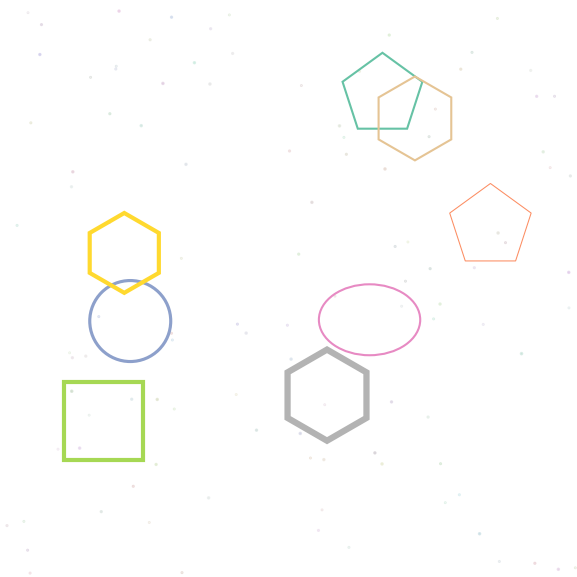[{"shape": "pentagon", "thickness": 1, "radius": 0.36, "center": [0.662, 0.835]}, {"shape": "pentagon", "thickness": 0.5, "radius": 0.37, "center": [0.849, 0.607]}, {"shape": "circle", "thickness": 1.5, "radius": 0.35, "center": [0.226, 0.443]}, {"shape": "oval", "thickness": 1, "radius": 0.44, "center": [0.64, 0.445]}, {"shape": "square", "thickness": 2, "radius": 0.34, "center": [0.18, 0.27]}, {"shape": "hexagon", "thickness": 2, "radius": 0.35, "center": [0.215, 0.561]}, {"shape": "hexagon", "thickness": 1, "radius": 0.36, "center": [0.718, 0.794]}, {"shape": "hexagon", "thickness": 3, "radius": 0.39, "center": [0.566, 0.315]}]